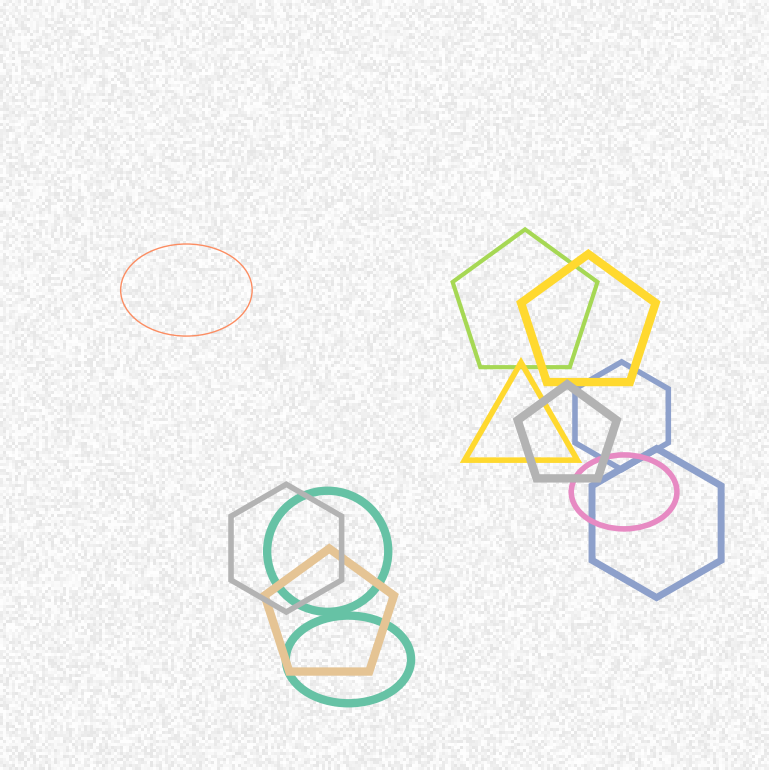[{"shape": "oval", "thickness": 3, "radius": 0.41, "center": [0.453, 0.144]}, {"shape": "circle", "thickness": 3, "radius": 0.39, "center": [0.426, 0.284]}, {"shape": "oval", "thickness": 0.5, "radius": 0.43, "center": [0.242, 0.623]}, {"shape": "hexagon", "thickness": 2.5, "radius": 0.48, "center": [0.853, 0.321]}, {"shape": "hexagon", "thickness": 2, "radius": 0.35, "center": [0.807, 0.46]}, {"shape": "oval", "thickness": 2, "radius": 0.34, "center": [0.811, 0.361]}, {"shape": "pentagon", "thickness": 1.5, "radius": 0.49, "center": [0.682, 0.603]}, {"shape": "triangle", "thickness": 2, "radius": 0.42, "center": [0.677, 0.445]}, {"shape": "pentagon", "thickness": 3, "radius": 0.46, "center": [0.764, 0.578]}, {"shape": "pentagon", "thickness": 3, "radius": 0.44, "center": [0.428, 0.199]}, {"shape": "hexagon", "thickness": 2, "radius": 0.41, "center": [0.372, 0.288]}, {"shape": "pentagon", "thickness": 3, "radius": 0.34, "center": [0.737, 0.433]}]